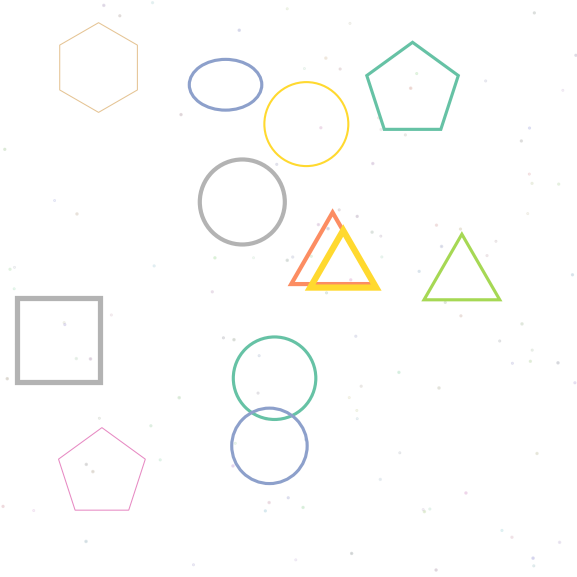[{"shape": "pentagon", "thickness": 1.5, "radius": 0.42, "center": [0.714, 0.843]}, {"shape": "circle", "thickness": 1.5, "radius": 0.36, "center": [0.475, 0.344]}, {"shape": "triangle", "thickness": 2, "radius": 0.41, "center": [0.576, 0.549]}, {"shape": "circle", "thickness": 1.5, "radius": 0.33, "center": [0.467, 0.227]}, {"shape": "oval", "thickness": 1.5, "radius": 0.31, "center": [0.391, 0.852]}, {"shape": "pentagon", "thickness": 0.5, "radius": 0.4, "center": [0.176, 0.18]}, {"shape": "triangle", "thickness": 1.5, "radius": 0.38, "center": [0.8, 0.518]}, {"shape": "circle", "thickness": 1, "radius": 0.36, "center": [0.53, 0.784]}, {"shape": "triangle", "thickness": 3, "radius": 0.33, "center": [0.594, 0.534]}, {"shape": "hexagon", "thickness": 0.5, "radius": 0.39, "center": [0.171, 0.882]}, {"shape": "circle", "thickness": 2, "radius": 0.37, "center": [0.42, 0.649]}, {"shape": "square", "thickness": 2.5, "radius": 0.36, "center": [0.101, 0.411]}]